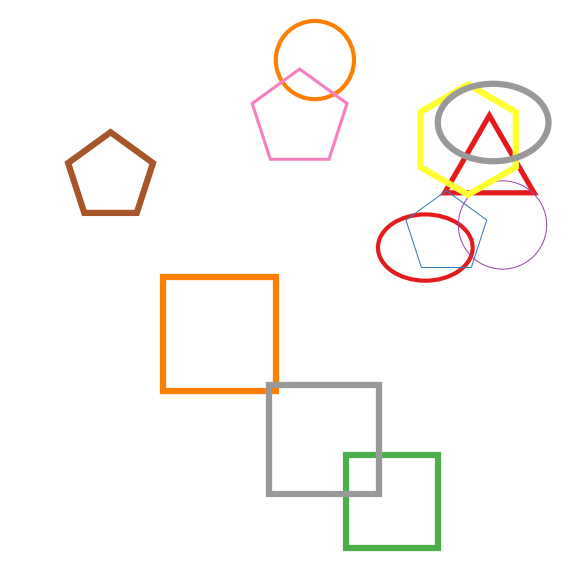[{"shape": "triangle", "thickness": 2.5, "radius": 0.45, "center": [0.847, 0.71]}, {"shape": "oval", "thickness": 2, "radius": 0.41, "center": [0.736, 0.57]}, {"shape": "pentagon", "thickness": 0.5, "radius": 0.37, "center": [0.773, 0.595]}, {"shape": "square", "thickness": 3, "radius": 0.4, "center": [0.678, 0.131]}, {"shape": "circle", "thickness": 0.5, "radius": 0.38, "center": [0.87, 0.61]}, {"shape": "square", "thickness": 3, "radius": 0.49, "center": [0.38, 0.421]}, {"shape": "circle", "thickness": 2, "radius": 0.34, "center": [0.545, 0.895]}, {"shape": "hexagon", "thickness": 3, "radius": 0.48, "center": [0.811, 0.757]}, {"shape": "pentagon", "thickness": 3, "radius": 0.39, "center": [0.191, 0.693]}, {"shape": "pentagon", "thickness": 1.5, "radius": 0.43, "center": [0.519, 0.793]}, {"shape": "oval", "thickness": 3, "radius": 0.48, "center": [0.854, 0.787]}, {"shape": "square", "thickness": 3, "radius": 0.47, "center": [0.561, 0.238]}]